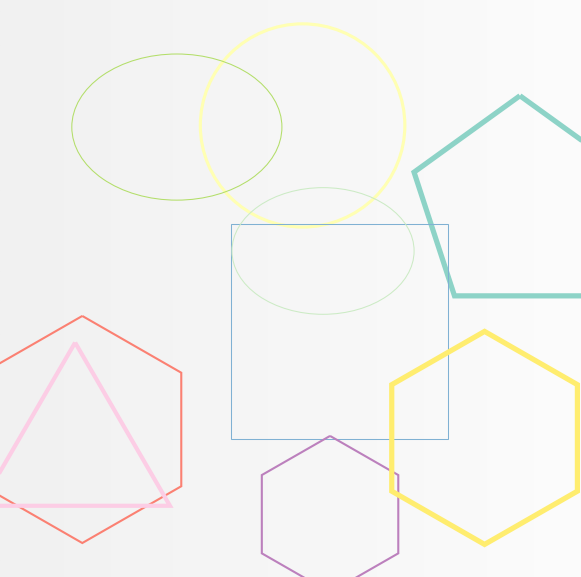[{"shape": "pentagon", "thickness": 2.5, "radius": 0.96, "center": [0.895, 0.642]}, {"shape": "circle", "thickness": 1.5, "radius": 0.88, "center": [0.521, 0.782]}, {"shape": "hexagon", "thickness": 1, "radius": 0.98, "center": [0.142, 0.255]}, {"shape": "square", "thickness": 0.5, "radius": 0.93, "center": [0.584, 0.425]}, {"shape": "oval", "thickness": 0.5, "radius": 0.9, "center": [0.304, 0.779]}, {"shape": "triangle", "thickness": 2, "radius": 0.94, "center": [0.129, 0.218]}, {"shape": "hexagon", "thickness": 1, "radius": 0.68, "center": [0.568, 0.109]}, {"shape": "oval", "thickness": 0.5, "radius": 0.78, "center": [0.556, 0.565]}, {"shape": "hexagon", "thickness": 2.5, "radius": 0.92, "center": [0.834, 0.241]}]